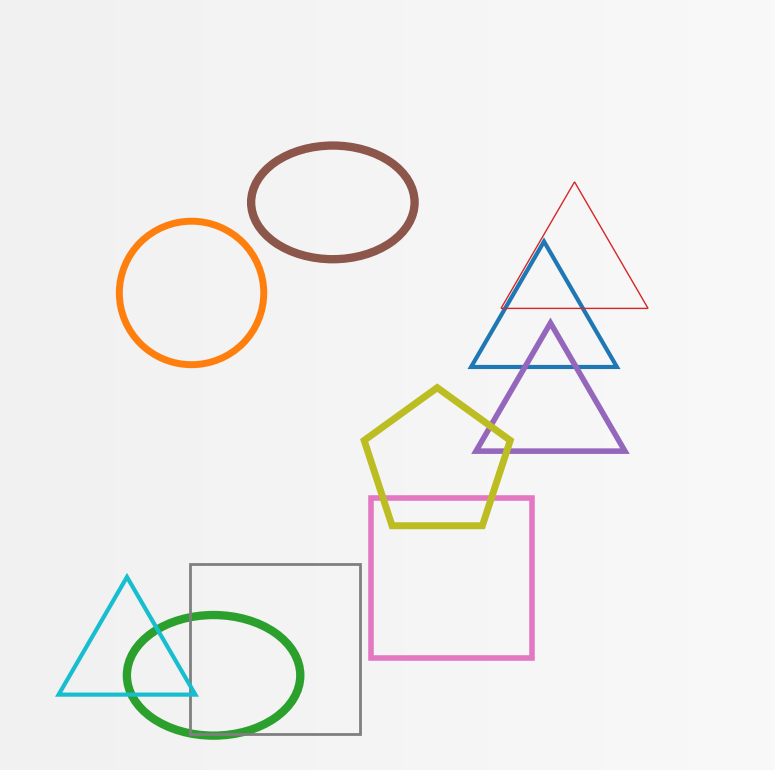[{"shape": "triangle", "thickness": 1.5, "radius": 0.54, "center": [0.702, 0.578]}, {"shape": "circle", "thickness": 2.5, "radius": 0.47, "center": [0.247, 0.62]}, {"shape": "oval", "thickness": 3, "radius": 0.56, "center": [0.276, 0.123]}, {"shape": "triangle", "thickness": 0.5, "radius": 0.55, "center": [0.741, 0.654]}, {"shape": "triangle", "thickness": 2, "radius": 0.55, "center": [0.71, 0.47]}, {"shape": "oval", "thickness": 3, "radius": 0.53, "center": [0.429, 0.737]}, {"shape": "square", "thickness": 2, "radius": 0.52, "center": [0.582, 0.249]}, {"shape": "square", "thickness": 1, "radius": 0.55, "center": [0.355, 0.157]}, {"shape": "pentagon", "thickness": 2.5, "radius": 0.5, "center": [0.564, 0.397]}, {"shape": "triangle", "thickness": 1.5, "radius": 0.51, "center": [0.164, 0.149]}]